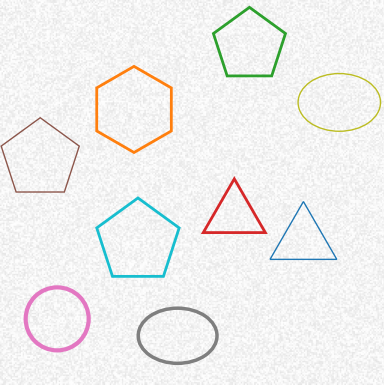[{"shape": "triangle", "thickness": 1, "radius": 0.5, "center": [0.788, 0.376]}, {"shape": "hexagon", "thickness": 2, "radius": 0.56, "center": [0.348, 0.716]}, {"shape": "pentagon", "thickness": 2, "radius": 0.49, "center": [0.648, 0.882]}, {"shape": "triangle", "thickness": 2, "radius": 0.47, "center": [0.609, 0.442]}, {"shape": "pentagon", "thickness": 1, "radius": 0.53, "center": [0.104, 0.588]}, {"shape": "circle", "thickness": 3, "radius": 0.41, "center": [0.149, 0.172]}, {"shape": "oval", "thickness": 2.5, "radius": 0.51, "center": [0.461, 0.128]}, {"shape": "oval", "thickness": 1, "radius": 0.54, "center": [0.881, 0.734]}, {"shape": "pentagon", "thickness": 2, "radius": 0.56, "center": [0.358, 0.373]}]